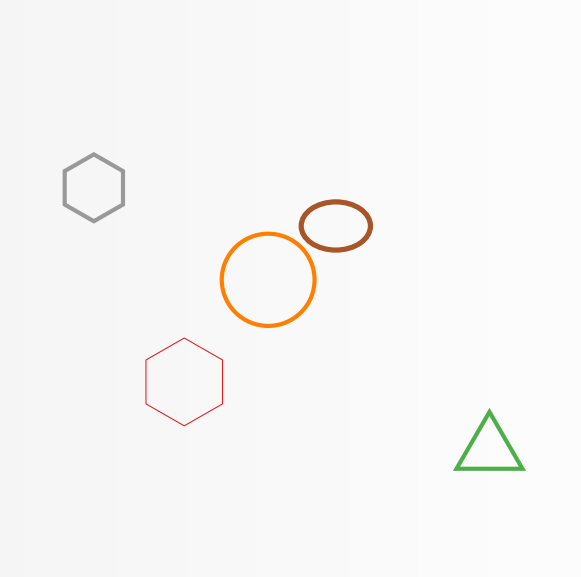[{"shape": "hexagon", "thickness": 0.5, "radius": 0.38, "center": [0.317, 0.338]}, {"shape": "triangle", "thickness": 2, "radius": 0.33, "center": [0.842, 0.22]}, {"shape": "circle", "thickness": 2, "radius": 0.4, "center": [0.461, 0.515]}, {"shape": "oval", "thickness": 2.5, "radius": 0.3, "center": [0.578, 0.608]}, {"shape": "hexagon", "thickness": 2, "radius": 0.29, "center": [0.161, 0.674]}]